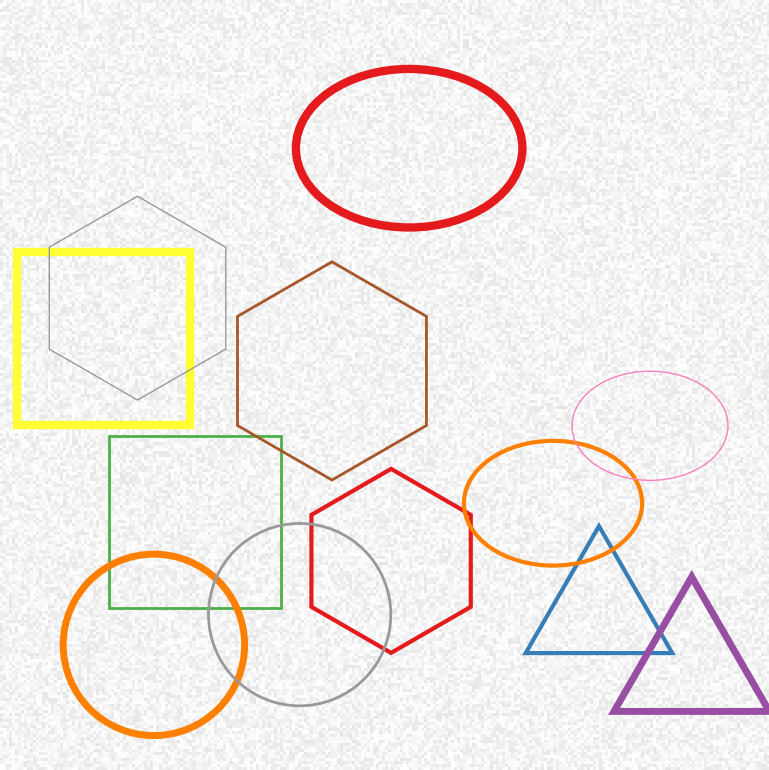[{"shape": "hexagon", "thickness": 1.5, "radius": 0.6, "center": [0.508, 0.272]}, {"shape": "oval", "thickness": 3, "radius": 0.74, "center": [0.531, 0.808]}, {"shape": "triangle", "thickness": 1.5, "radius": 0.55, "center": [0.778, 0.207]}, {"shape": "square", "thickness": 1, "radius": 0.56, "center": [0.253, 0.322]}, {"shape": "triangle", "thickness": 2.5, "radius": 0.58, "center": [0.898, 0.134]}, {"shape": "oval", "thickness": 1.5, "radius": 0.58, "center": [0.718, 0.346]}, {"shape": "circle", "thickness": 2.5, "radius": 0.59, "center": [0.2, 0.163]}, {"shape": "square", "thickness": 3, "radius": 0.56, "center": [0.135, 0.56]}, {"shape": "hexagon", "thickness": 1, "radius": 0.71, "center": [0.431, 0.518]}, {"shape": "oval", "thickness": 0.5, "radius": 0.51, "center": [0.844, 0.447]}, {"shape": "circle", "thickness": 1, "radius": 0.59, "center": [0.389, 0.202]}, {"shape": "hexagon", "thickness": 0.5, "radius": 0.66, "center": [0.179, 0.613]}]